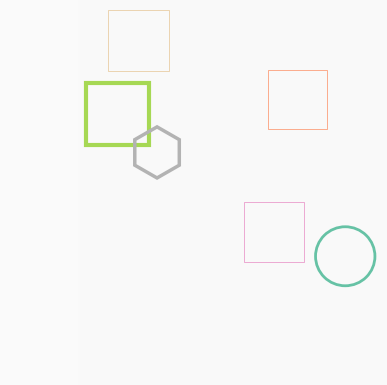[{"shape": "circle", "thickness": 2, "radius": 0.38, "center": [0.891, 0.334]}, {"shape": "square", "thickness": 0.5, "radius": 0.38, "center": [0.767, 0.742]}, {"shape": "square", "thickness": 0.5, "radius": 0.39, "center": [0.707, 0.397]}, {"shape": "square", "thickness": 3, "radius": 0.41, "center": [0.304, 0.704]}, {"shape": "square", "thickness": 0.5, "radius": 0.39, "center": [0.358, 0.895]}, {"shape": "hexagon", "thickness": 2.5, "radius": 0.33, "center": [0.405, 0.604]}]